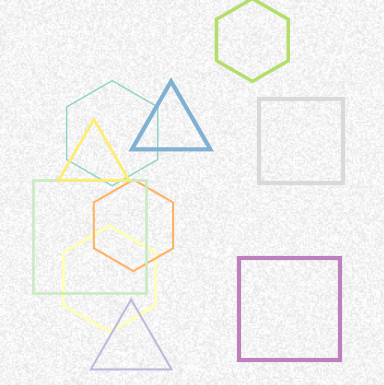[{"shape": "hexagon", "thickness": 1, "radius": 0.68, "center": [0.291, 0.654]}, {"shape": "hexagon", "thickness": 2, "radius": 0.69, "center": [0.284, 0.275]}, {"shape": "triangle", "thickness": 1.5, "radius": 0.61, "center": [0.341, 0.101]}, {"shape": "triangle", "thickness": 3, "radius": 0.59, "center": [0.444, 0.671]}, {"shape": "hexagon", "thickness": 1.5, "radius": 0.59, "center": [0.347, 0.415]}, {"shape": "hexagon", "thickness": 2.5, "radius": 0.54, "center": [0.656, 0.896]}, {"shape": "square", "thickness": 3, "radius": 0.55, "center": [0.781, 0.634]}, {"shape": "square", "thickness": 3, "radius": 0.66, "center": [0.751, 0.198]}, {"shape": "square", "thickness": 2, "radius": 0.74, "center": [0.233, 0.386]}, {"shape": "triangle", "thickness": 2, "radius": 0.53, "center": [0.244, 0.584]}]